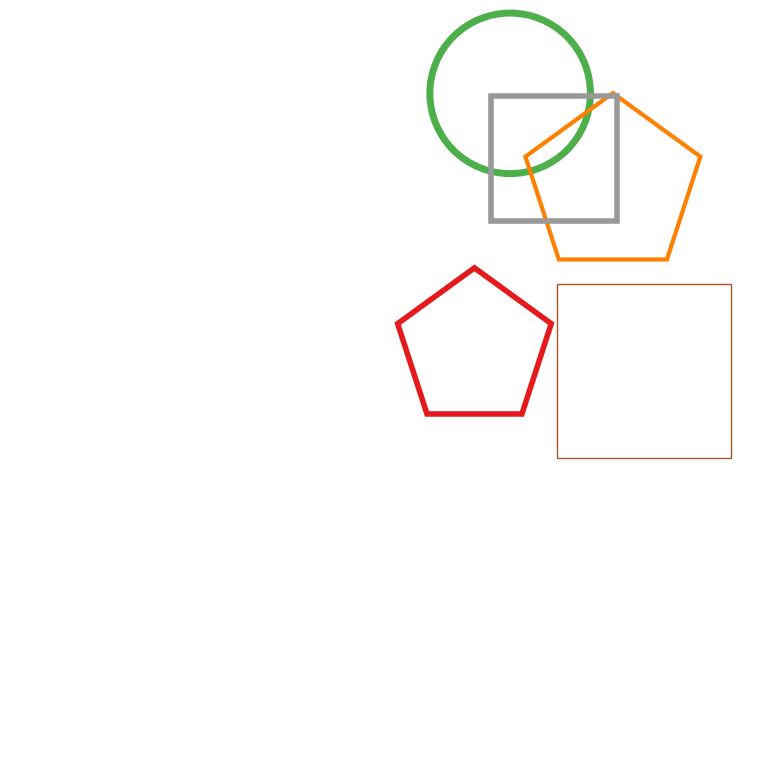[{"shape": "pentagon", "thickness": 2, "radius": 0.52, "center": [0.616, 0.547]}, {"shape": "circle", "thickness": 2.5, "radius": 0.52, "center": [0.663, 0.879]}, {"shape": "pentagon", "thickness": 1.5, "radius": 0.6, "center": [0.796, 0.76]}, {"shape": "square", "thickness": 0.5, "radius": 0.57, "center": [0.837, 0.518]}, {"shape": "square", "thickness": 2, "radius": 0.41, "center": [0.719, 0.794]}]